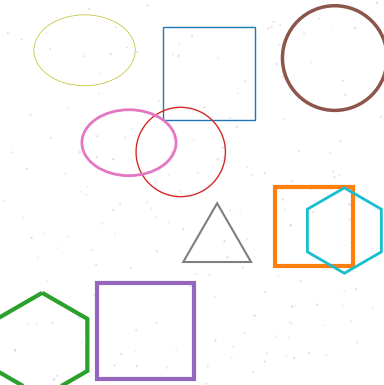[{"shape": "square", "thickness": 1, "radius": 0.6, "center": [0.543, 0.809]}, {"shape": "square", "thickness": 3, "radius": 0.51, "center": [0.815, 0.412]}, {"shape": "hexagon", "thickness": 3, "radius": 0.68, "center": [0.11, 0.104]}, {"shape": "circle", "thickness": 1, "radius": 0.58, "center": [0.469, 0.605]}, {"shape": "square", "thickness": 3, "radius": 0.63, "center": [0.378, 0.141]}, {"shape": "circle", "thickness": 2.5, "radius": 0.68, "center": [0.87, 0.849]}, {"shape": "oval", "thickness": 2, "radius": 0.61, "center": [0.335, 0.629]}, {"shape": "triangle", "thickness": 1.5, "radius": 0.51, "center": [0.564, 0.37]}, {"shape": "oval", "thickness": 0.5, "radius": 0.66, "center": [0.22, 0.869]}, {"shape": "hexagon", "thickness": 2, "radius": 0.55, "center": [0.894, 0.401]}]